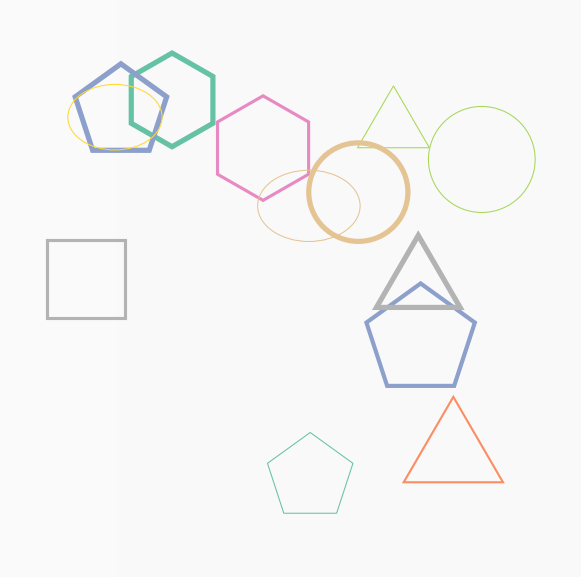[{"shape": "pentagon", "thickness": 0.5, "radius": 0.39, "center": [0.534, 0.173]}, {"shape": "hexagon", "thickness": 2.5, "radius": 0.41, "center": [0.296, 0.826]}, {"shape": "triangle", "thickness": 1, "radius": 0.49, "center": [0.78, 0.213]}, {"shape": "pentagon", "thickness": 2.5, "radius": 0.41, "center": [0.208, 0.806]}, {"shape": "pentagon", "thickness": 2, "radius": 0.49, "center": [0.724, 0.41]}, {"shape": "hexagon", "thickness": 1.5, "radius": 0.45, "center": [0.453, 0.743]}, {"shape": "triangle", "thickness": 0.5, "radius": 0.36, "center": [0.677, 0.779]}, {"shape": "circle", "thickness": 0.5, "radius": 0.46, "center": [0.829, 0.723]}, {"shape": "oval", "thickness": 0.5, "radius": 0.41, "center": [0.198, 0.796]}, {"shape": "circle", "thickness": 2.5, "radius": 0.43, "center": [0.616, 0.666]}, {"shape": "oval", "thickness": 0.5, "radius": 0.44, "center": [0.531, 0.643]}, {"shape": "square", "thickness": 1.5, "radius": 0.34, "center": [0.148, 0.516]}, {"shape": "triangle", "thickness": 2.5, "radius": 0.42, "center": [0.72, 0.508]}]